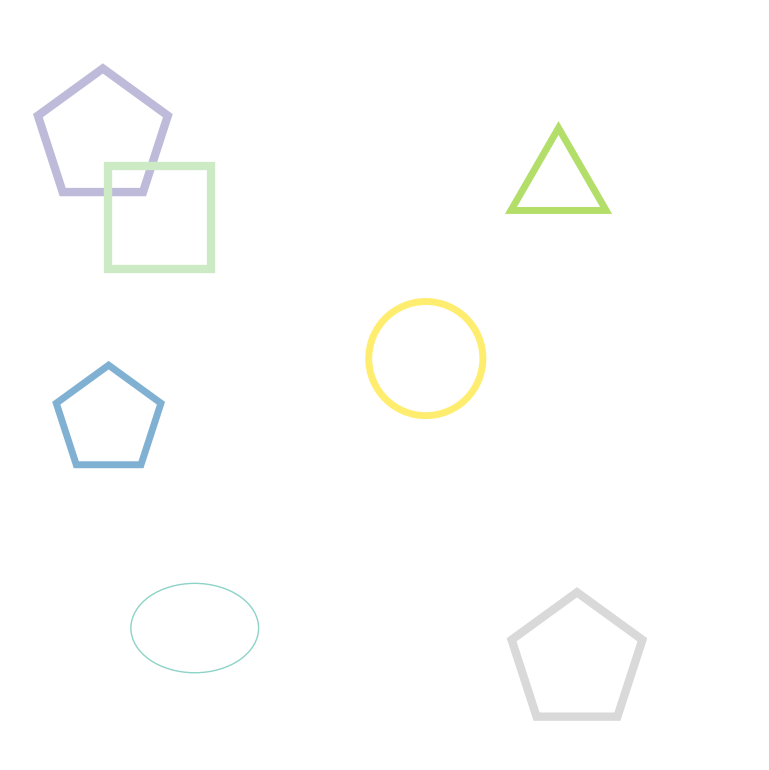[{"shape": "oval", "thickness": 0.5, "radius": 0.41, "center": [0.253, 0.184]}, {"shape": "pentagon", "thickness": 3, "radius": 0.44, "center": [0.134, 0.822]}, {"shape": "pentagon", "thickness": 2.5, "radius": 0.36, "center": [0.141, 0.454]}, {"shape": "triangle", "thickness": 2.5, "radius": 0.36, "center": [0.725, 0.762]}, {"shape": "pentagon", "thickness": 3, "radius": 0.45, "center": [0.749, 0.142]}, {"shape": "square", "thickness": 3, "radius": 0.33, "center": [0.207, 0.717]}, {"shape": "circle", "thickness": 2.5, "radius": 0.37, "center": [0.553, 0.534]}]